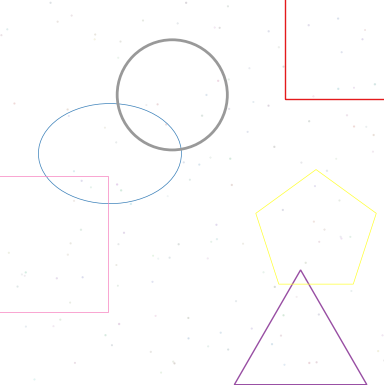[{"shape": "square", "thickness": 1, "radius": 0.78, "center": [0.896, 0.9]}, {"shape": "oval", "thickness": 0.5, "radius": 0.93, "center": [0.285, 0.601]}, {"shape": "triangle", "thickness": 1, "radius": 0.99, "center": [0.781, 0.1]}, {"shape": "pentagon", "thickness": 0.5, "radius": 0.82, "center": [0.821, 0.395]}, {"shape": "square", "thickness": 0.5, "radius": 0.88, "center": [0.102, 0.366]}, {"shape": "circle", "thickness": 2, "radius": 0.72, "center": [0.447, 0.754]}]